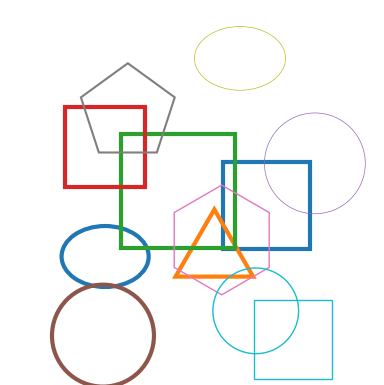[{"shape": "square", "thickness": 3, "radius": 0.57, "center": [0.692, 0.466]}, {"shape": "oval", "thickness": 3, "radius": 0.57, "center": [0.273, 0.334]}, {"shape": "triangle", "thickness": 3, "radius": 0.58, "center": [0.557, 0.34]}, {"shape": "square", "thickness": 3, "radius": 0.74, "center": [0.462, 0.504]}, {"shape": "square", "thickness": 3, "radius": 0.52, "center": [0.273, 0.619]}, {"shape": "circle", "thickness": 0.5, "radius": 0.65, "center": [0.818, 0.576]}, {"shape": "circle", "thickness": 3, "radius": 0.66, "center": [0.267, 0.128]}, {"shape": "hexagon", "thickness": 1, "radius": 0.71, "center": [0.576, 0.377]}, {"shape": "pentagon", "thickness": 1.5, "radius": 0.64, "center": [0.332, 0.708]}, {"shape": "oval", "thickness": 0.5, "radius": 0.59, "center": [0.623, 0.848]}, {"shape": "square", "thickness": 1, "radius": 0.51, "center": [0.761, 0.117]}, {"shape": "circle", "thickness": 1, "radius": 0.56, "center": [0.664, 0.193]}]